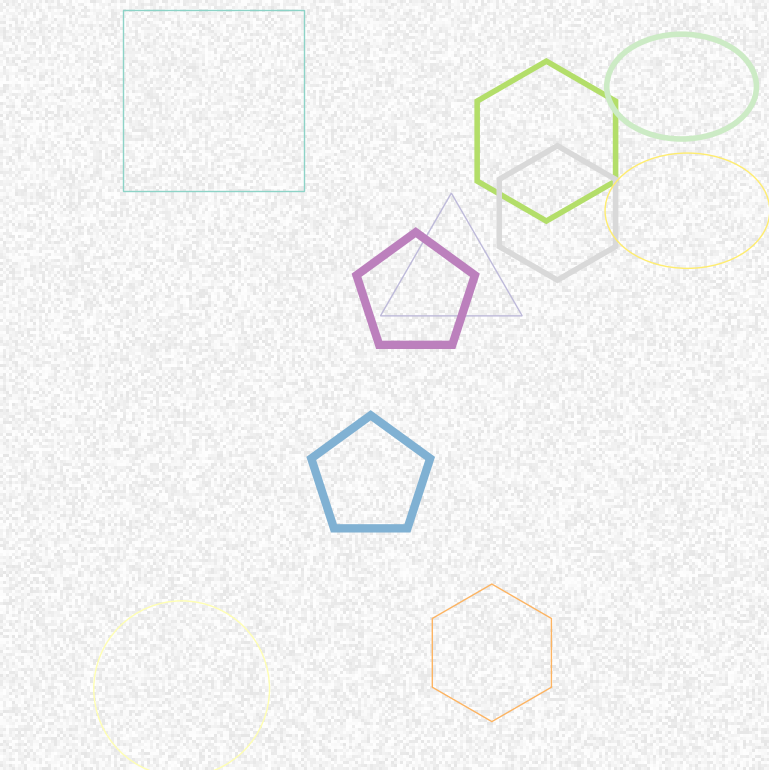[{"shape": "square", "thickness": 0.5, "radius": 0.59, "center": [0.277, 0.87]}, {"shape": "circle", "thickness": 0.5, "radius": 0.57, "center": [0.236, 0.106]}, {"shape": "triangle", "thickness": 0.5, "radius": 0.53, "center": [0.586, 0.643]}, {"shape": "pentagon", "thickness": 3, "radius": 0.41, "center": [0.481, 0.38]}, {"shape": "hexagon", "thickness": 0.5, "radius": 0.45, "center": [0.639, 0.152]}, {"shape": "hexagon", "thickness": 2, "radius": 0.52, "center": [0.71, 0.817]}, {"shape": "hexagon", "thickness": 2, "radius": 0.44, "center": [0.724, 0.723]}, {"shape": "pentagon", "thickness": 3, "radius": 0.4, "center": [0.54, 0.618]}, {"shape": "oval", "thickness": 2, "radius": 0.49, "center": [0.885, 0.888]}, {"shape": "oval", "thickness": 0.5, "radius": 0.53, "center": [0.893, 0.726]}]